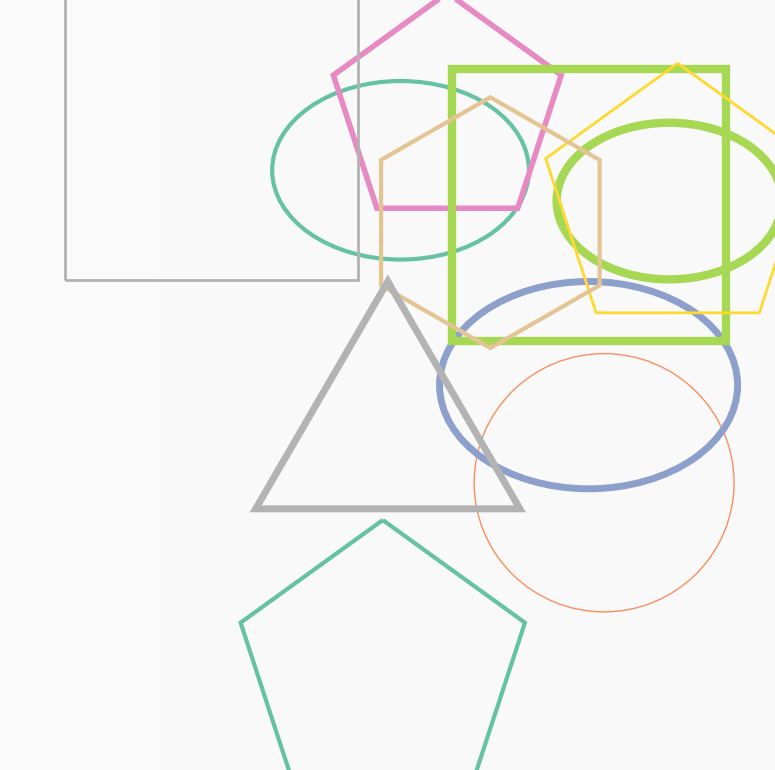[{"shape": "pentagon", "thickness": 1.5, "radius": 0.96, "center": [0.494, 0.132]}, {"shape": "oval", "thickness": 1.5, "radius": 0.83, "center": [0.517, 0.779]}, {"shape": "circle", "thickness": 0.5, "radius": 0.84, "center": [0.779, 0.373]}, {"shape": "oval", "thickness": 2.5, "radius": 0.96, "center": [0.759, 0.5]}, {"shape": "pentagon", "thickness": 2, "radius": 0.77, "center": [0.577, 0.855]}, {"shape": "square", "thickness": 3, "radius": 0.88, "center": [0.76, 0.733]}, {"shape": "oval", "thickness": 3, "radius": 0.73, "center": [0.864, 0.739]}, {"shape": "pentagon", "thickness": 1, "radius": 0.9, "center": [0.875, 0.739]}, {"shape": "hexagon", "thickness": 1.5, "radius": 0.81, "center": [0.633, 0.711]}, {"shape": "triangle", "thickness": 2.5, "radius": 0.98, "center": [0.5, 0.438]}, {"shape": "square", "thickness": 1, "radius": 0.95, "center": [0.273, 0.826]}]